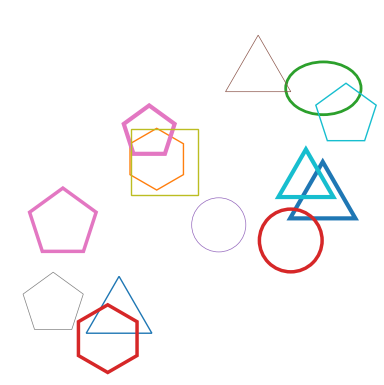[{"shape": "triangle", "thickness": 1, "radius": 0.49, "center": [0.309, 0.184]}, {"shape": "triangle", "thickness": 3, "radius": 0.49, "center": [0.838, 0.482]}, {"shape": "hexagon", "thickness": 1, "radius": 0.4, "center": [0.407, 0.587]}, {"shape": "oval", "thickness": 2, "radius": 0.49, "center": [0.84, 0.771]}, {"shape": "hexagon", "thickness": 2.5, "radius": 0.44, "center": [0.28, 0.12]}, {"shape": "circle", "thickness": 2.5, "radius": 0.41, "center": [0.755, 0.375]}, {"shape": "circle", "thickness": 0.5, "radius": 0.35, "center": [0.568, 0.416]}, {"shape": "triangle", "thickness": 0.5, "radius": 0.49, "center": [0.671, 0.811]}, {"shape": "pentagon", "thickness": 3, "radius": 0.35, "center": [0.388, 0.657]}, {"shape": "pentagon", "thickness": 2.5, "radius": 0.45, "center": [0.163, 0.421]}, {"shape": "pentagon", "thickness": 0.5, "radius": 0.41, "center": [0.138, 0.211]}, {"shape": "square", "thickness": 1, "radius": 0.43, "center": [0.427, 0.579]}, {"shape": "triangle", "thickness": 3, "radius": 0.41, "center": [0.795, 0.529]}, {"shape": "pentagon", "thickness": 1, "radius": 0.41, "center": [0.899, 0.701]}]